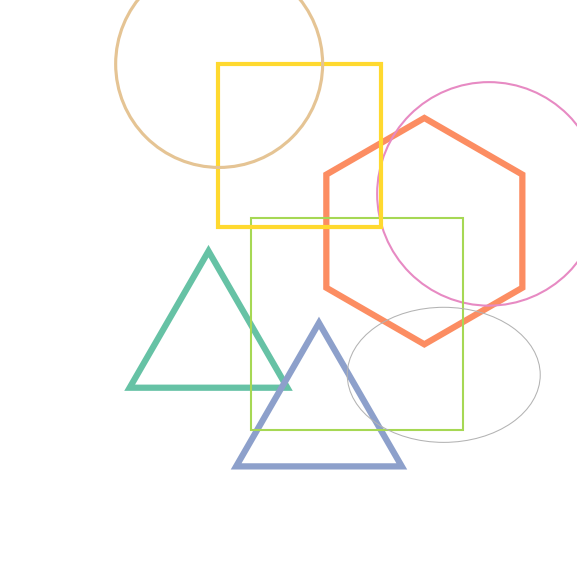[{"shape": "triangle", "thickness": 3, "radius": 0.79, "center": [0.361, 0.407]}, {"shape": "hexagon", "thickness": 3, "radius": 0.98, "center": [0.735, 0.599]}, {"shape": "triangle", "thickness": 3, "radius": 0.83, "center": [0.552, 0.274]}, {"shape": "circle", "thickness": 1, "radius": 0.97, "center": [0.847, 0.663]}, {"shape": "square", "thickness": 1, "radius": 0.92, "center": [0.618, 0.438]}, {"shape": "square", "thickness": 2, "radius": 0.71, "center": [0.519, 0.747]}, {"shape": "circle", "thickness": 1.5, "radius": 0.9, "center": [0.379, 0.888]}, {"shape": "oval", "thickness": 0.5, "radius": 0.84, "center": [0.768, 0.35]}]